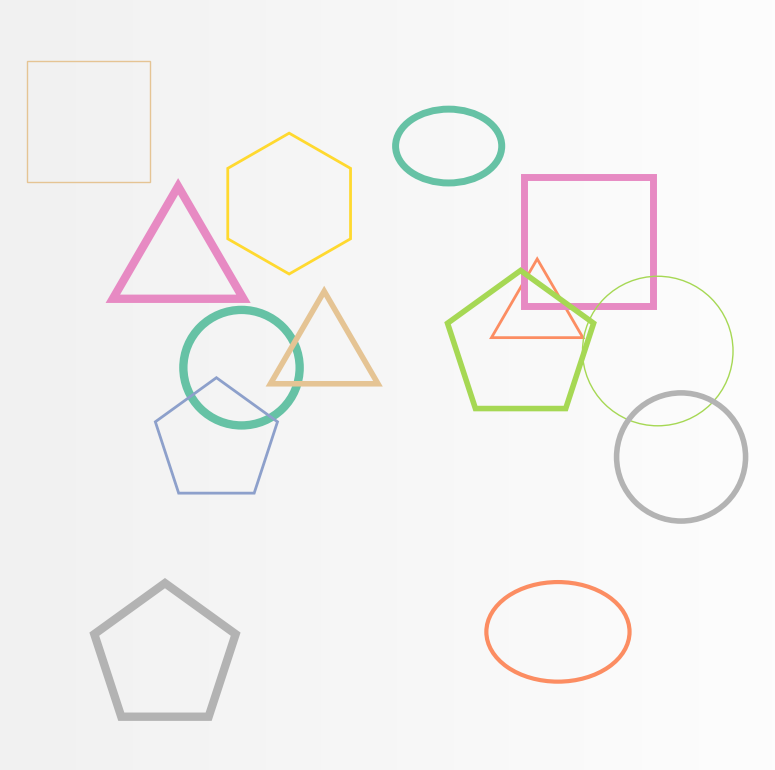[{"shape": "circle", "thickness": 3, "radius": 0.38, "center": [0.312, 0.523]}, {"shape": "oval", "thickness": 2.5, "radius": 0.34, "center": [0.579, 0.81]}, {"shape": "triangle", "thickness": 1, "radius": 0.34, "center": [0.693, 0.596]}, {"shape": "oval", "thickness": 1.5, "radius": 0.46, "center": [0.72, 0.179]}, {"shape": "pentagon", "thickness": 1, "radius": 0.41, "center": [0.279, 0.427]}, {"shape": "square", "thickness": 2.5, "radius": 0.42, "center": [0.759, 0.687]}, {"shape": "triangle", "thickness": 3, "radius": 0.49, "center": [0.23, 0.661]}, {"shape": "pentagon", "thickness": 2, "radius": 0.5, "center": [0.672, 0.55]}, {"shape": "circle", "thickness": 0.5, "radius": 0.49, "center": [0.849, 0.544]}, {"shape": "hexagon", "thickness": 1, "radius": 0.46, "center": [0.373, 0.736]}, {"shape": "square", "thickness": 0.5, "radius": 0.4, "center": [0.114, 0.842]}, {"shape": "triangle", "thickness": 2, "radius": 0.4, "center": [0.418, 0.542]}, {"shape": "circle", "thickness": 2, "radius": 0.42, "center": [0.879, 0.407]}, {"shape": "pentagon", "thickness": 3, "radius": 0.48, "center": [0.213, 0.147]}]